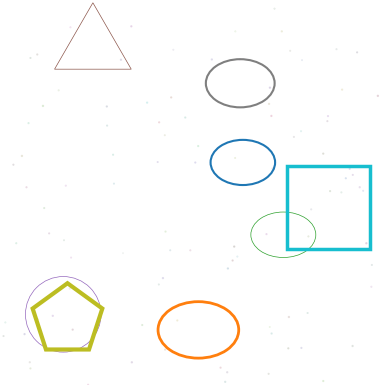[{"shape": "oval", "thickness": 1.5, "radius": 0.42, "center": [0.631, 0.578]}, {"shape": "oval", "thickness": 2, "radius": 0.52, "center": [0.515, 0.143]}, {"shape": "oval", "thickness": 0.5, "radius": 0.42, "center": [0.736, 0.39]}, {"shape": "circle", "thickness": 0.5, "radius": 0.49, "center": [0.164, 0.184]}, {"shape": "triangle", "thickness": 0.5, "radius": 0.58, "center": [0.241, 0.878]}, {"shape": "oval", "thickness": 1.5, "radius": 0.45, "center": [0.624, 0.784]}, {"shape": "pentagon", "thickness": 3, "radius": 0.48, "center": [0.175, 0.169]}, {"shape": "square", "thickness": 2.5, "radius": 0.54, "center": [0.854, 0.462]}]